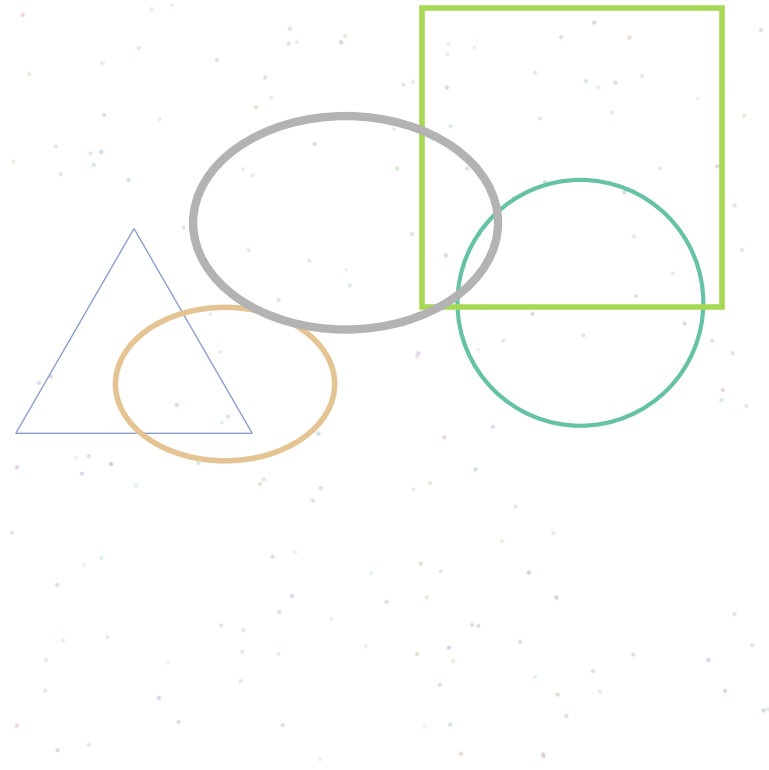[{"shape": "circle", "thickness": 1.5, "radius": 0.8, "center": [0.754, 0.607]}, {"shape": "triangle", "thickness": 0.5, "radius": 0.89, "center": [0.174, 0.526]}, {"shape": "square", "thickness": 2, "radius": 0.97, "center": [0.743, 0.796]}, {"shape": "oval", "thickness": 2, "radius": 0.71, "center": [0.292, 0.501]}, {"shape": "oval", "thickness": 3, "radius": 0.99, "center": [0.449, 0.711]}]